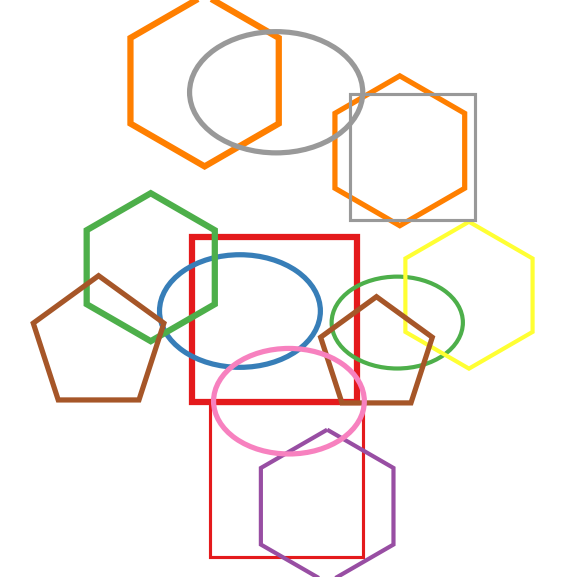[{"shape": "square", "thickness": 1.5, "radius": 0.66, "center": [0.496, 0.168]}, {"shape": "square", "thickness": 3, "radius": 0.71, "center": [0.475, 0.446]}, {"shape": "oval", "thickness": 2.5, "radius": 0.7, "center": [0.415, 0.461]}, {"shape": "oval", "thickness": 2, "radius": 0.57, "center": [0.688, 0.441]}, {"shape": "hexagon", "thickness": 3, "radius": 0.64, "center": [0.261, 0.536]}, {"shape": "hexagon", "thickness": 2, "radius": 0.66, "center": [0.567, 0.122]}, {"shape": "hexagon", "thickness": 2.5, "radius": 0.65, "center": [0.692, 0.738]}, {"shape": "hexagon", "thickness": 3, "radius": 0.74, "center": [0.354, 0.859]}, {"shape": "hexagon", "thickness": 2, "radius": 0.64, "center": [0.812, 0.488]}, {"shape": "pentagon", "thickness": 2.5, "radius": 0.59, "center": [0.171, 0.403]}, {"shape": "pentagon", "thickness": 2.5, "radius": 0.51, "center": [0.652, 0.384]}, {"shape": "oval", "thickness": 2.5, "radius": 0.65, "center": [0.5, 0.304]}, {"shape": "square", "thickness": 1.5, "radius": 0.54, "center": [0.715, 0.727]}, {"shape": "oval", "thickness": 2.5, "radius": 0.75, "center": [0.478, 0.839]}]